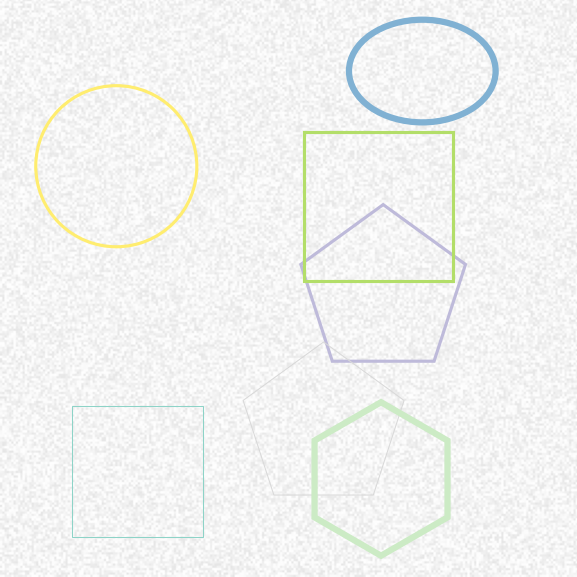[{"shape": "square", "thickness": 0.5, "radius": 0.56, "center": [0.238, 0.182]}, {"shape": "pentagon", "thickness": 1.5, "radius": 0.75, "center": [0.664, 0.495]}, {"shape": "oval", "thickness": 3, "radius": 0.63, "center": [0.731, 0.876]}, {"shape": "square", "thickness": 1.5, "radius": 0.64, "center": [0.655, 0.642]}, {"shape": "pentagon", "thickness": 0.5, "radius": 0.73, "center": [0.56, 0.26]}, {"shape": "hexagon", "thickness": 3, "radius": 0.66, "center": [0.66, 0.17]}, {"shape": "circle", "thickness": 1.5, "radius": 0.7, "center": [0.201, 0.711]}]